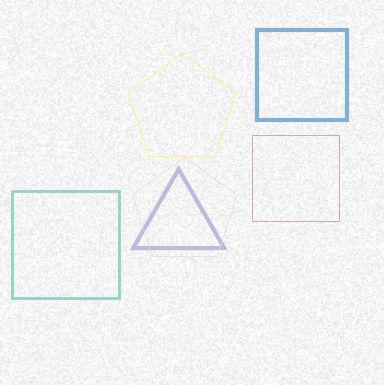[{"shape": "square", "thickness": 2, "radius": 0.69, "center": [0.171, 0.365]}, {"shape": "triangle", "thickness": 3, "radius": 0.68, "center": [0.464, 0.424]}, {"shape": "square", "thickness": 3, "radius": 0.59, "center": [0.784, 0.804]}, {"shape": "pentagon", "thickness": 0.5, "radius": 0.71, "center": [0.48, 0.449]}, {"shape": "square", "thickness": 0.5, "radius": 0.56, "center": [0.768, 0.539]}, {"shape": "pentagon", "thickness": 0.5, "radius": 0.74, "center": [0.473, 0.713]}]